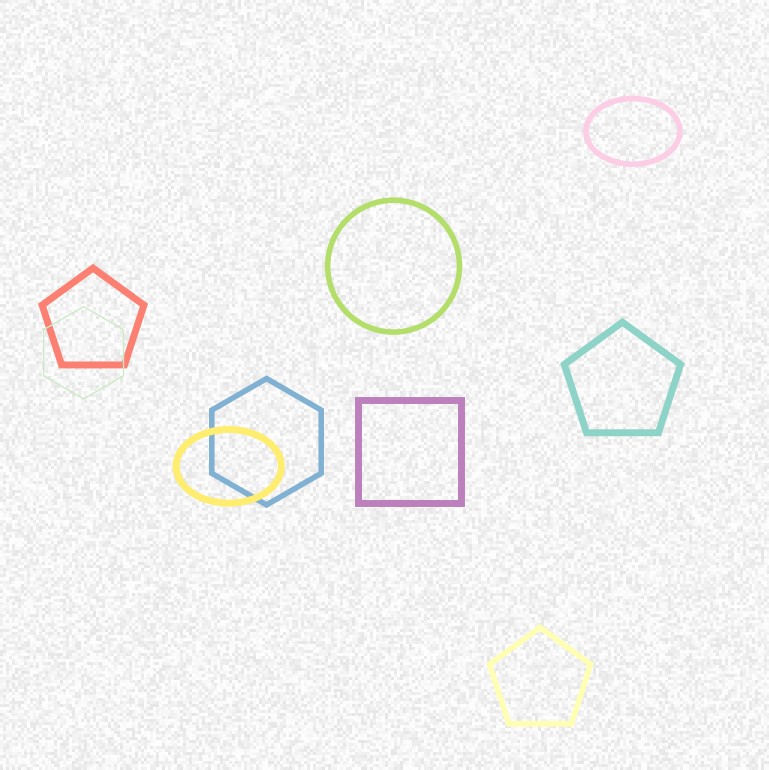[{"shape": "pentagon", "thickness": 2.5, "radius": 0.4, "center": [0.808, 0.502]}, {"shape": "pentagon", "thickness": 2, "radius": 0.35, "center": [0.701, 0.116]}, {"shape": "pentagon", "thickness": 2.5, "radius": 0.35, "center": [0.121, 0.582]}, {"shape": "hexagon", "thickness": 2, "radius": 0.41, "center": [0.346, 0.426]}, {"shape": "circle", "thickness": 2, "radius": 0.43, "center": [0.511, 0.654]}, {"shape": "oval", "thickness": 2, "radius": 0.3, "center": [0.822, 0.829]}, {"shape": "square", "thickness": 2.5, "radius": 0.33, "center": [0.532, 0.413]}, {"shape": "hexagon", "thickness": 0.5, "radius": 0.3, "center": [0.109, 0.542]}, {"shape": "oval", "thickness": 2.5, "radius": 0.34, "center": [0.297, 0.394]}]